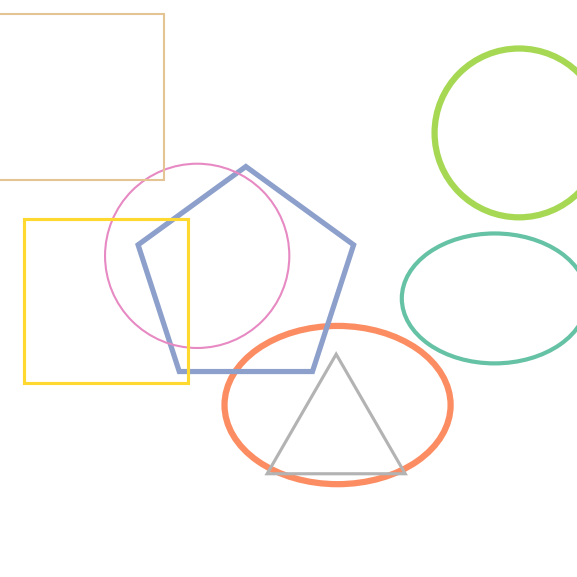[{"shape": "oval", "thickness": 2, "radius": 0.8, "center": [0.856, 0.482]}, {"shape": "oval", "thickness": 3, "radius": 0.98, "center": [0.585, 0.298]}, {"shape": "pentagon", "thickness": 2.5, "radius": 0.98, "center": [0.426, 0.515]}, {"shape": "circle", "thickness": 1, "radius": 0.8, "center": [0.341, 0.556]}, {"shape": "circle", "thickness": 3, "radius": 0.73, "center": [0.899, 0.769]}, {"shape": "square", "thickness": 1.5, "radius": 0.71, "center": [0.184, 0.478]}, {"shape": "square", "thickness": 1, "radius": 0.72, "center": [0.14, 0.831]}, {"shape": "triangle", "thickness": 1.5, "radius": 0.69, "center": [0.582, 0.248]}]